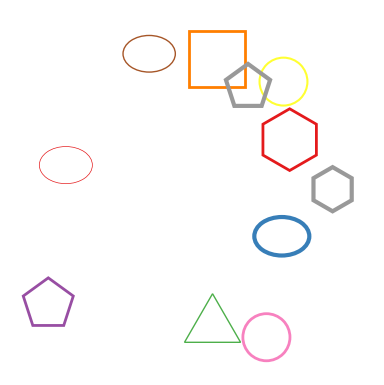[{"shape": "hexagon", "thickness": 2, "radius": 0.4, "center": [0.752, 0.637]}, {"shape": "oval", "thickness": 0.5, "radius": 0.34, "center": [0.171, 0.571]}, {"shape": "oval", "thickness": 3, "radius": 0.36, "center": [0.732, 0.386]}, {"shape": "triangle", "thickness": 1, "radius": 0.42, "center": [0.552, 0.153]}, {"shape": "pentagon", "thickness": 2, "radius": 0.34, "center": [0.125, 0.21]}, {"shape": "square", "thickness": 2, "radius": 0.37, "center": [0.564, 0.847]}, {"shape": "circle", "thickness": 1.5, "radius": 0.31, "center": [0.736, 0.788]}, {"shape": "oval", "thickness": 1, "radius": 0.34, "center": [0.387, 0.86]}, {"shape": "circle", "thickness": 2, "radius": 0.31, "center": [0.692, 0.124]}, {"shape": "hexagon", "thickness": 3, "radius": 0.29, "center": [0.864, 0.509]}, {"shape": "pentagon", "thickness": 3, "radius": 0.3, "center": [0.644, 0.774]}]